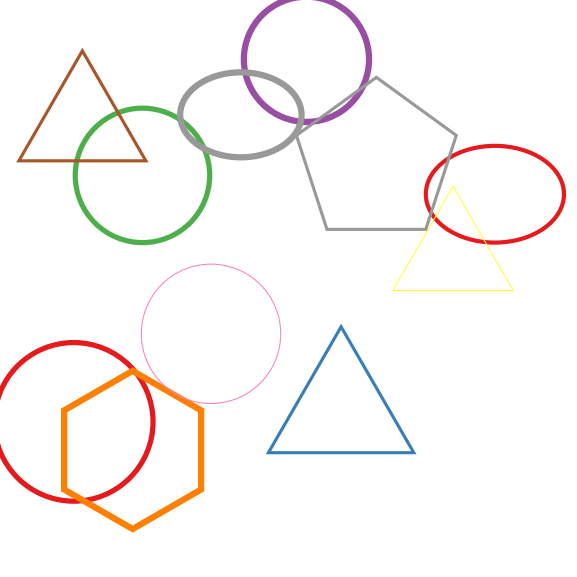[{"shape": "oval", "thickness": 2, "radius": 0.6, "center": [0.857, 0.663]}, {"shape": "circle", "thickness": 2.5, "radius": 0.69, "center": [0.128, 0.269]}, {"shape": "triangle", "thickness": 1.5, "radius": 0.73, "center": [0.591, 0.288]}, {"shape": "circle", "thickness": 2.5, "radius": 0.58, "center": [0.247, 0.695]}, {"shape": "circle", "thickness": 3, "radius": 0.54, "center": [0.531, 0.896]}, {"shape": "hexagon", "thickness": 3, "radius": 0.68, "center": [0.23, 0.22]}, {"shape": "triangle", "thickness": 0.5, "radius": 0.6, "center": [0.785, 0.556]}, {"shape": "triangle", "thickness": 1.5, "radius": 0.63, "center": [0.143, 0.784]}, {"shape": "circle", "thickness": 0.5, "radius": 0.6, "center": [0.365, 0.421]}, {"shape": "oval", "thickness": 3, "radius": 0.53, "center": [0.417, 0.8]}, {"shape": "pentagon", "thickness": 1.5, "radius": 0.73, "center": [0.652, 0.72]}]